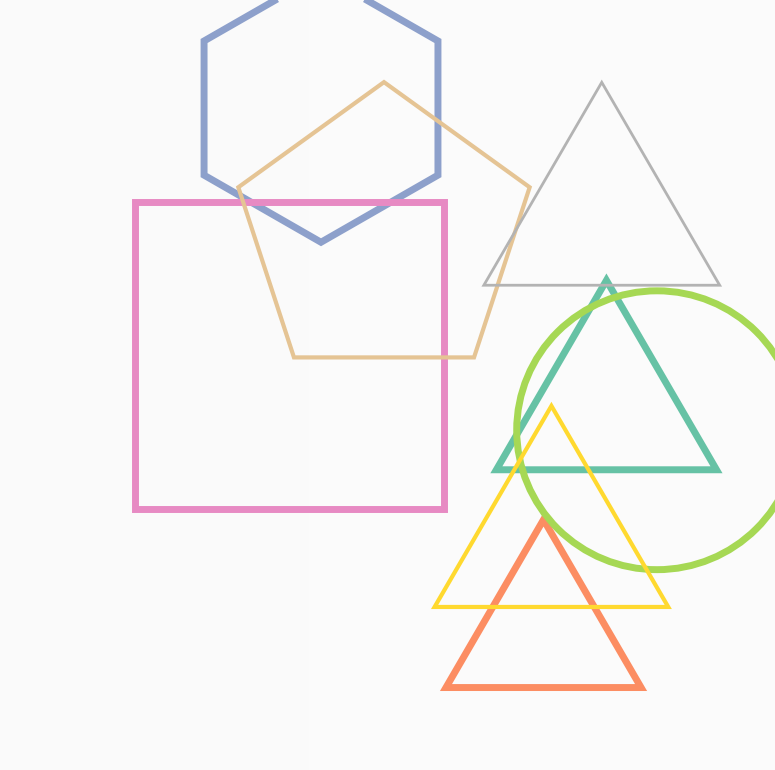[{"shape": "triangle", "thickness": 2.5, "radius": 0.82, "center": [0.782, 0.472]}, {"shape": "triangle", "thickness": 2.5, "radius": 0.73, "center": [0.701, 0.18]}, {"shape": "hexagon", "thickness": 2.5, "radius": 0.87, "center": [0.414, 0.86]}, {"shape": "square", "thickness": 2.5, "radius": 1.0, "center": [0.374, 0.538]}, {"shape": "circle", "thickness": 2.5, "radius": 0.91, "center": [0.848, 0.441]}, {"shape": "triangle", "thickness": 1.5, "radius": 0.87, "center": [0.712, 0.299]}, {"shape": "pentagon", "thickness": 1.5, "radius": 0.99, "center": [0.495, 0.696]}, {"shape": "triangle", "thickness": 1, "radius": 0.88, "center": [0.776, 0.717]}]